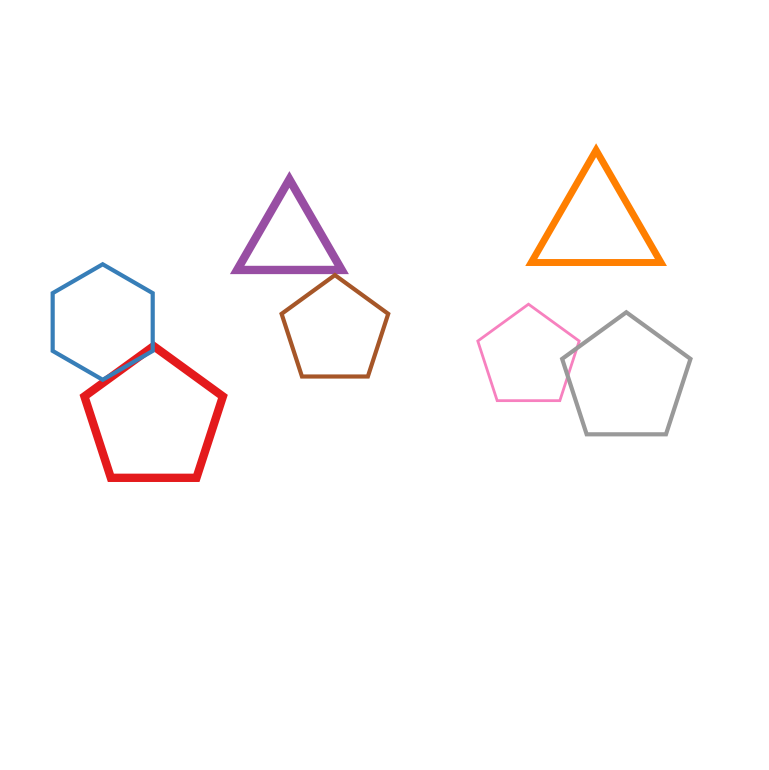[{"shape": "pentagon", "thickness": 3, "radius": 0.47, "center": [0.2, 0.456]}, {"shape": "hexagon", "thickness": 1.5, "radius": 0.38, "center": [0.133, 0.582]}, {"shape": "triangle", "thickness": 3, "radius": 0.39, "center": [0.376, 0.689]}, {"shape": "triangle", "thickness": 2.5, "radius": 0.49, "center": [0.774, 0.708]}, {"shape": "pentagon", "thickness": 1.5, "radius": 0.36, "center": [0.435, 0.57]}, {"shape": "pentagon", "thickness": 1, "radius": 0.35, "center": [0.686, 0.536]}, {"shape": "pentagon", "thickness": 1.5, "radius": 0.44, "center": [0.813, 0.507]}]